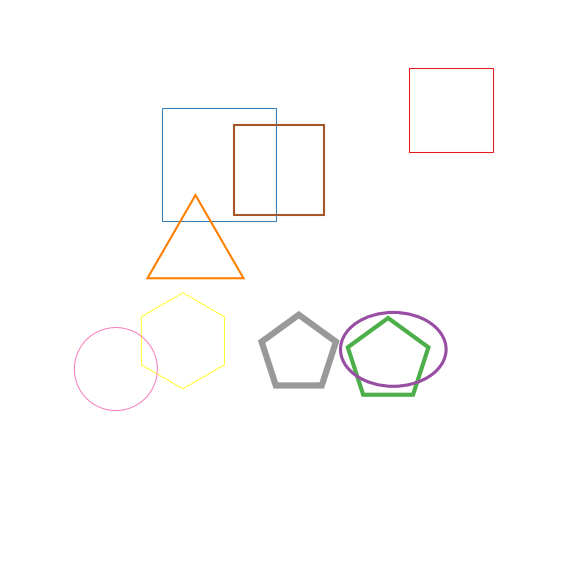[{"shape": "square", "thickness": 0.5, "radius": 0.36, "center": [0.781, 0.809]}, {"shape": "square", "thickness": 0.5, "radius": 0.49, "center": [0.379, 0.714]}, {"shape": "pentagon", "thickness": 2, "radius": 0.37, "center": [0.672, 0.375]}, {"shape": "oval", "thickness": 1.5, "radius": 0.46, "center": [0.681, 0.394]}, {"shape": "triangle", "thickness": 1, "radius": 0.48, "center": [0.338, 0.565]}, {"shape": "hexagon", "thickness": 0.5, "radius": 0.42, "center": [0.317, 0.409]}, {"shape": "square", "thickness": 1, "radius": 0.39, "center": [0.484, 0.705]}, {"shape": "circle", "thickness": 0.5, "radius": 0.36, "center": [0.201, 0.36]}, {"shape": "pentagon", "thickness": 3, "radius": 0.34, "center": [0.517, 0.386]}]